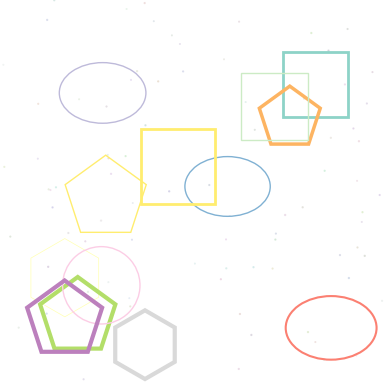[{"shape": "square", "thickness": 2, "radius": 0.42, "center": [0.82, 0.779]}, {"shape": "hexagon", "thickness": 0.5, "radius": 0.51, "center": [0.168, 0.279]}, {"shape": "oval", "thickness": 1, "radius": 0.56, "center": [0.267, 0.759]}, {"shape": "oval", "thickness": 1.5, "radius": 0.59, "center": [0.86, 0.148]}, {"shape": "oval", "thickness": 1, "radius": 0.55, "center": [0.591, 0.516]}, {"shape": "pentagon", "thickness": 2.5, "radius": 0.42, "center": [0.753, 0.693]}, {"shape": "pentagon", "thickness": 3, "radius": 0.51, "center": [0.202, 0.178]}, {"shape": "circle", "thickness": 1, "radius": 0.5, "center": [0.263, 0.259]}, {"shape": "hexagon", "thickness": 3, "radius": 0.45, "center": [0.377, 0.105]}, {"shape": "pentagon", "thickness": 3, "radius": 0.51, "center": [0.168, 0.169]}, {"shape": "square", "thickness": 1, "radius": 0.44, "center": [0.713, 0.723]}, {"shape": "pentagon", "thickness": 1, "radius": 0.55, "center": [0.275, 0.486]}, {"shape": "square", "thickness": 2, "radius": 0.49, "center": [0.462, 0.567]}]